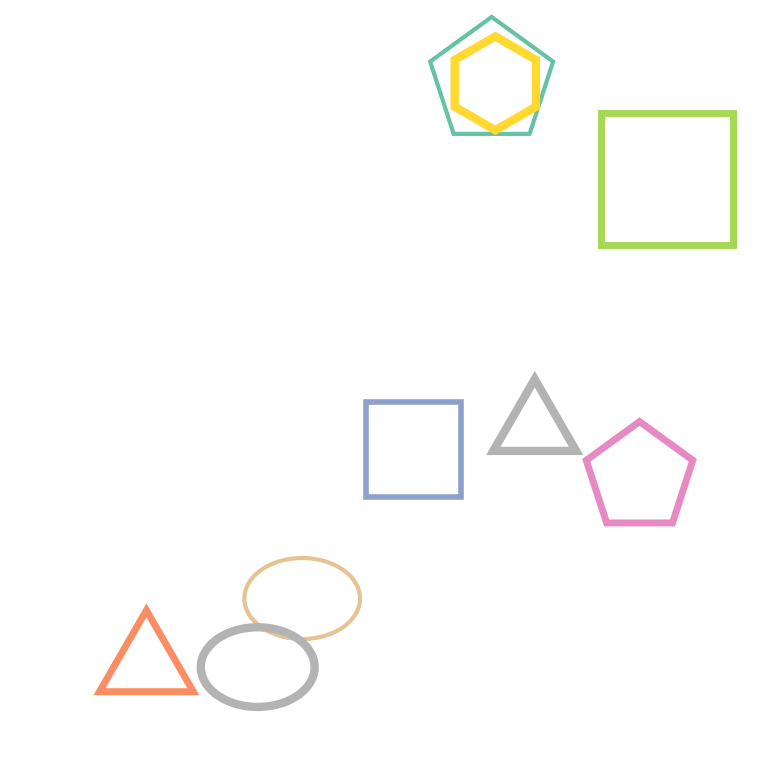[{"shape": "pentagon", "thickness": 1.5, "radius": 0.42, "center": [0.638, 0.894]}, {"shape": "triangle", "thickness": 2.5, "radius": 0.35, "center": [0.19, 0.137]}, {"shape": "square", "thickness": 2, "radius": 0.31, "center": [0.537, 0.416]}, {"shape": "pentagon", "thickness": 2.5, "radius": 0.36, "center": [0.831, 0.38]}, {"shape": "square", "thickness": 2.5, "radius": 0.43, "center": [0.866, 0.767]}, {"shape": "hexagon", "thickness": 3, "radius": 0.3, "center": [0.643, 0.892]}, {"shape": "oval", "thickness": 1.5, "radius": 0.38, "center": [0.392, 0.223]}, {"shape": "triangle", "thickness": 3, "radius": 0.31, "center": [0.694, 0.445]}, {"shape": "oval", "thickness": 3, "radius": 0.37, "center": [0.335, 0.134]}]